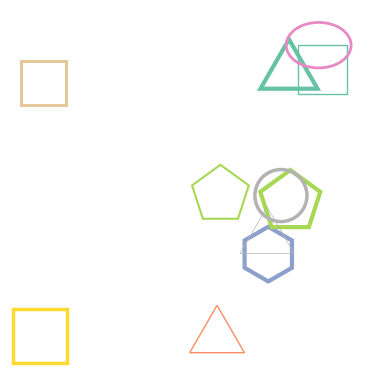[{"shape": "triangle", "thickness": 3, "radius": 0.43, "center": [0.751, 0.812]}, {"shape": "square", "thickness": 1, "radius": 0.32, "center": [0.838, 0.819]}, {"shape": "triangle", "thickness": 1, "radius": 0.41, "center": [0.564, 0.125]}, {"shape": "hexagon", "thickness": 3, "radius": 0.36, "center": [0.697, 0.34]}, {"shape": "oval", "thickness": 2, "radius": 0.42, "center": [0.828, 0.883]}, {"shape": "pentagon", "thickness": 3, "radius": 0.41, "center": [0.754, 0.476]}, {"shape": "pentagon", "thickness": 1.5, "radius": 0.39, "center": [0.573, 0.494]}, {"shape": "square", "thickness": 2.5, "radius": 0.35, "center": [0.103, 0.128]}, {"shape": "square", "thickness": 2, "radius": 0.29, "center": [0.113, 0.784]}, {"shape": "triangle", "thickness": 0.5, "radius": 0.4, "center": [0.694, 0.382]}, {"shape": "circle", "thickness": 2.5, "radius": 0.34, "center": [0.73, 0.492]}]